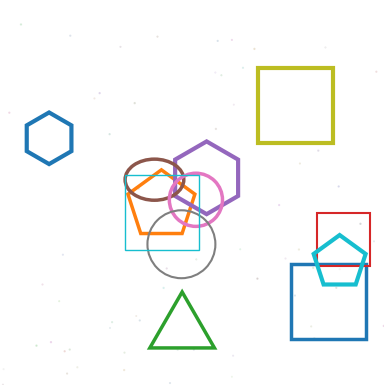[{"shape": "hexagon", "thickness": 3, "radius": 0.34, "center": [0.127, 0.641]}, {"shape": "square", "thickness": 2.5, "radius": 0.49, "center": [0.853, 0.217]}, {"shape": "pentagon", "thickness": 2.5, "radius": 0.46, "center": [0.419, 0.467]}, {"shape": "triangle", "thickness": 2.5, "radius": 0.48, "center": [0.473, 0.145]}, {"shape": "square", "thickness": 1.5, "radius": 0.35, "center": [0.892, 0.378]}, {"shape": "hexagon", "thickness": 3, "radius": 0.47, "center": [0.537, 0.538]}, {"shape": "oval", "thickness": 2.5, "radius": 0.38, "center": [0.401, 0.533]}, {"shape": "circle", "thickness": 2.5, "radius": 0.35, "center": [0.509, 0.481]}, {"shape": "circle", "thickness": 1.5, "radius": 0.44, "center": [0.471, 0.366]}, {"shape": "square", "thickness": 3, "radius": 0.48, "center": [0.767, 0.726]}, {"shape": "pentagon", "thickness": 3, "radius": 0.35, "center": [0.882, 0.318]}, {"shape": "square", "thickness": 1, "radius": 0.48, "center": [0.422, 0.448]}]